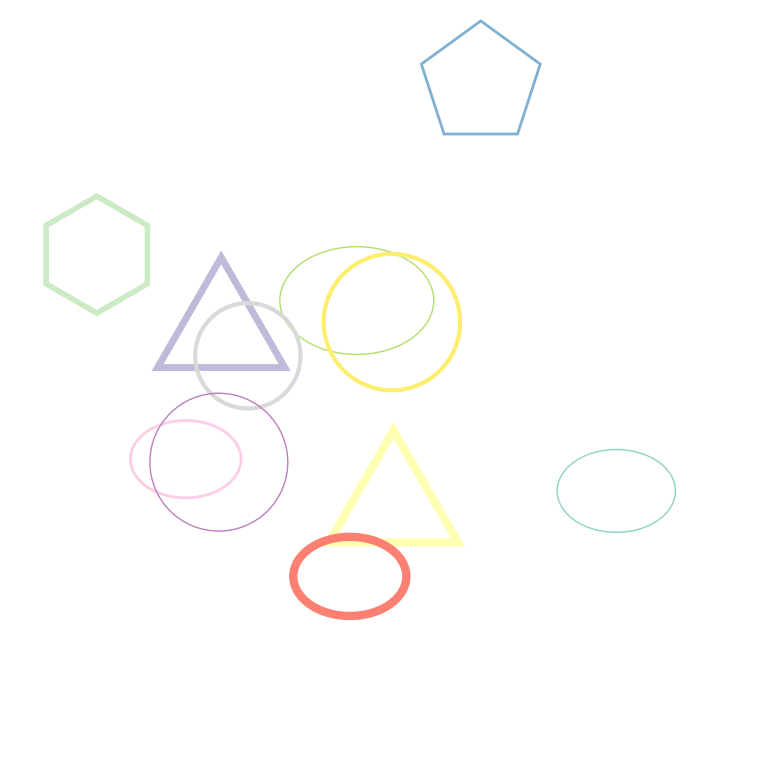[{"shape": "oval", "thickness": 0.5, "radius": 0.38, "center": [0.8, 0.362]}, {"shape": "triangle", "thickness": 3, "radius": 0.48, "center": [0.511, 0.344]}, {"shape": "triangle", "thickness": 2.5, "radius": 0.48, "center": [0.287, 0.57]}, {"shape": "oval", "thickness": 3, "radius": 0.37, "center": [0.454, 0.251]}, {"shape": "pentagon", "thickness": 1, "radius": 0.41, "center": [0.624, 0.892]}, {"shape": "oval", "thickness": 0.5, "radius": 0.5, "center": [0.463, 0.61]}, {"shape": "oval", "thickness": 1, "radius": 0.36, "center": [0.241, 0.404]}, {"shape": "circle", "thickness": 1.5, "radius": 0.34, "center": [0.322, 0.538]}, {"shape": "circle", "thickness": 0.5, "radius": 0.45, "center": [0.284, 0.4]}, {"shape": "hexagon", "thickness": 2, "radius": 0.38, "center": [0.126, 0.669]}, {"shape": "circle", "thickness": 1.5, "radius": 0.44, "center": [0.509, 0.582]}]